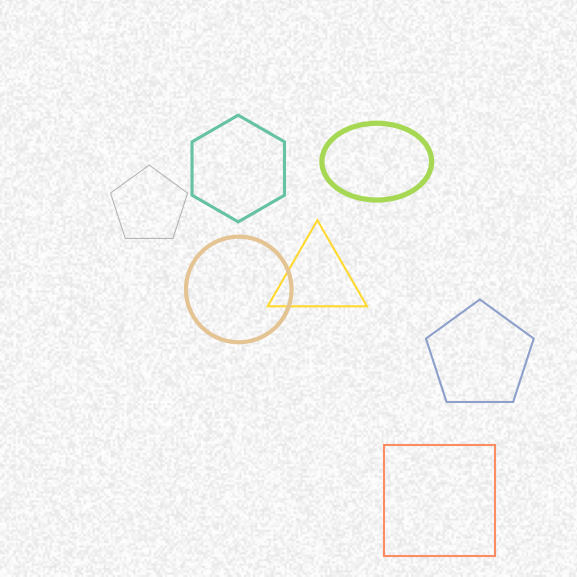[{"shape": "hexagon", "thickness": 1.5, "radius": 0.46, "center": [0.413, 0.707]}, {"shape": "square", "thickness": 1, "radius": 0.48, "center": [0.761, 0.132]}, {"shape": "pentagon", "thickness": 1, "radius": 0.49, "center": [0.831, 0.382]}, {"shape": "oval", "thickness": 2.5, "radius": 0.48, "center": [0.652, 0.719]}, {"shape": "triangle", "thickness": 1, "radius": 0.5, "center": [0.55, 0.518]}, {"shape": "circle", "thickness": 2, "radius": 0.46, "center": [0.413, 0.498]}, {"shape": "pentagon", "thickness": 0.5, "radius": 0.35, "center": [0.258, 0.643]}]